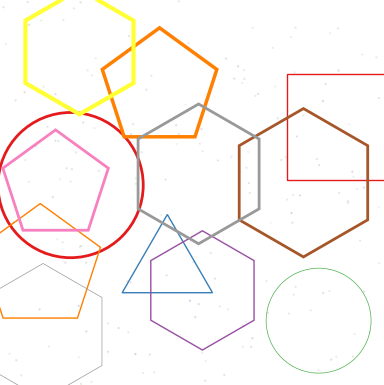[{"shape": "square", "thickness": 1, "radius": 0.69, "center": [0.885, 0.671]}, {"shape": "circle", "thickness": 2, "radius": 0.94, "center": [0.183, 0.519]}, {"shape": "triangle", "thickness": 1, "radius": 0.68, "center": [0.435, 0.307]}, {"shape": "circle", "thickness": 0.5, "radius": 0.68, "center": [0.828, 0.167]}, {"shape": "hexagon", "thickness": 1, "radius": 0.77, "center": [0.526, 0.246]}, {"shape": "pentagon", "thickness": 1, "radius": 0.82, "center": [0.105, 0.307]}, {"shape": "pentagon", "thickness": 2.5, "radius": 0.78, "center": [0.414, 0.771]}, {"shape": "hexagon", "thickness": 3, "radius": 0.81, "center": [0.206, 0.865]}, {"shape": "hexagon", "thickness": 2, "radius": 0.96, "center": [0.788, 0.525]}, {"shape": "pentagon", "thickness": 2, "radius": 0.72, "center": [0.144, 0.519]}, {"shape": "hexagon", "thickness": 2, "radius": 0.91, "center": [0.516, 0.548]}, {"shape": "hexagon", "thickness": 0.5, "radius": 0.88, "center": [0.112, 0.139]}]